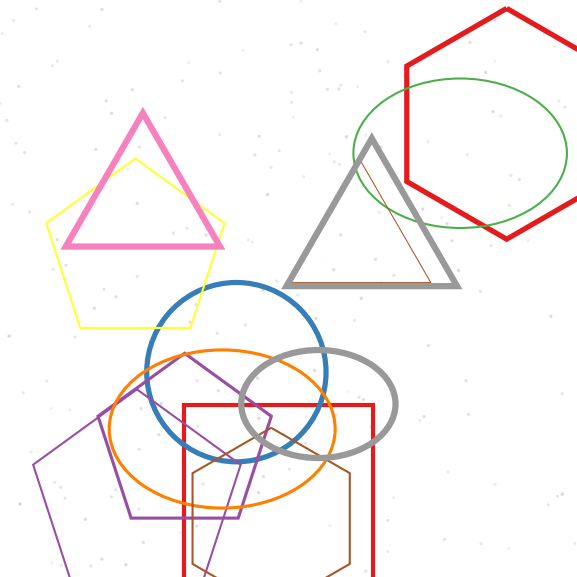[{"shape": "square", "thickness": 2, "radius": 0.82, "center": [0.482, 0.133]}, {"shape": "hexagon", "thickness": 2.5, "radius": 1.0, "center": [0.877, 0.785]}, {"shape": "circle", "thickness": 2.5, "radius": 0.78, "center": [0.409, 0.355]}, {"shape": "oval", "thickness": 1, "radius": 0.92, "center": [0.797, 0.734]}, {"shape": "pentagon", "thickness": 1.5, "radius": 0.79, "center": [0.32, 0.23]}, {"shape": "pentagon", "thickness": 1, "radius": 0.94, "center": [0.237, 0.136]}, {"shape": "oval", "thickness": 1.5, "radius": 0.98, "center": [0.385, 0.256]}, {"shape": "pentagon", "thickness": 1, "radius": 0.81, "center": [0.234, 0.562]}, {"shape": "hexagon", "thickness": 1, "radius": 0.79, "center": [0.47, 0.101]}, {"shape": "triangle", "thickness": 0.5, "radius": 0.71, "center": [0.623, 0.581]}, {"shape": "triangle", "thickness": 3, "radius": 0.77, "center": [0.247, 0.649]}, {"shape": "oval", "thickness": 3, "radius": 0.67, "center": [0.551, 0.3]}, {"shape": "triangle", "thickness": 3, "radius": 0.85, "center": [0.644, 0.589]}]